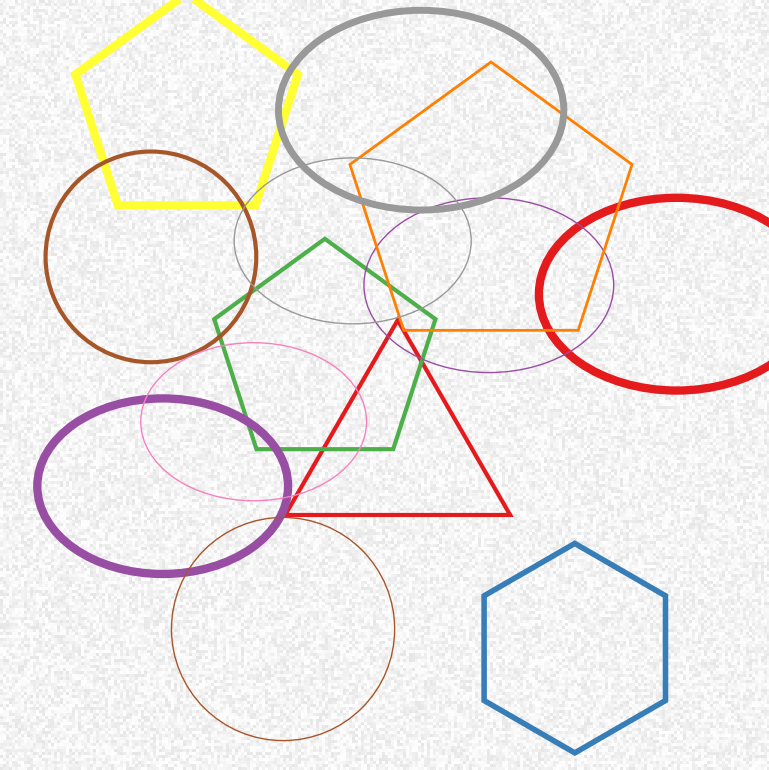[{"shape": "triangle", "thickness": 1.5, "radius": 0.84, "center": [0.516, 0.416]}, {"shape": "oval", "thickness": 3, "radius": 0.89, "center": [0.879, 0.618]}, {"shape": "hexagon", "thickness": 2, "radius": 0.68, "center": [0.746, 0.158]}, {"shape": "pentagon", "thickness": 1.5, "radius": 0.76, "center": [0.422, 0.539]}, {"shape": "oval", "thickness": 0.5, "radius": 0.81, "center": [0.635, 0.63]}, {"shape": "oval", "thickness": 3, "radius": 0.81, "center": [0.211, 0.369]}, {"shape": "pentagon", "thickness": 1, "radius": 0.96, "center": [0.638, 0.727]}, {"shape": "pentagon", "thickness": 3, "radius": 0.76, "center": [0.242, 0.856]}, {"shape": "circle", "thickness": 1.5, "radius": 0.68, "center": [0.196, 0.666]}, {"shape": "circle", "thickness": 0.5, "radius": 0.72, "center": [0.368, 0.183]}, {"shape": "oval", "thickness": 0.5, "radius": 0.73, "center": [0.329, 0.452]}, {"shape": "oval", "thickness": 2.5, "radius": 0.93, "center": [0.547, 0.857]}, {"shape": "oval", "thickness": 0.5, "radius": 0.77, "center": [0.458, 0.687]}]